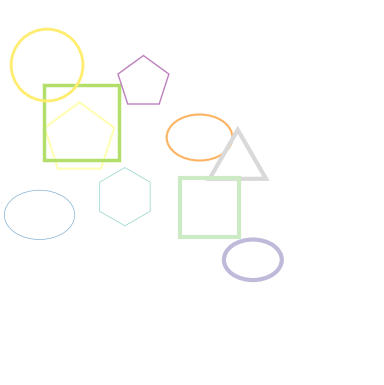[{"shape": "hexagon", "thickness": 0.5, "radius": 0.38, "center": [0.324, 0.489]}, {"shape": "pentagon", "thickness": 1.5, "radius": 0.48, "center": [0.206, 0.639]}, {"shape": "oval", "thickness": 3, "radius": 0.38, "center": [0.657, 0.325]}, {"shape": "oval", "thickness": 0.5, "radius": 0.46, "center": [0.103, 0.442]}, {"shape": "oval", "thickness": 1.5, "radius": 0.43, "center": [0.518, 0.643]}, {"shape": "square", "thickness": 2.5, "radius": 0.48, "center": [0.212, 0.682]}, {"shape": "triangle", "thickness": 3, "radius": 0.42, "center": [0.618, 0.578]}, {"shape": "pentagon", "thickness": 1, "radius": 0.35, "center": [0.373, 0.786]}, {"shape": "square", "thickness": 3, "radius": 0.38, "center": [0.543, 0.461]}, {"shape": "circle", "thickness": 2, "radius": 0.47, "center": [0.122, 0.831]}]